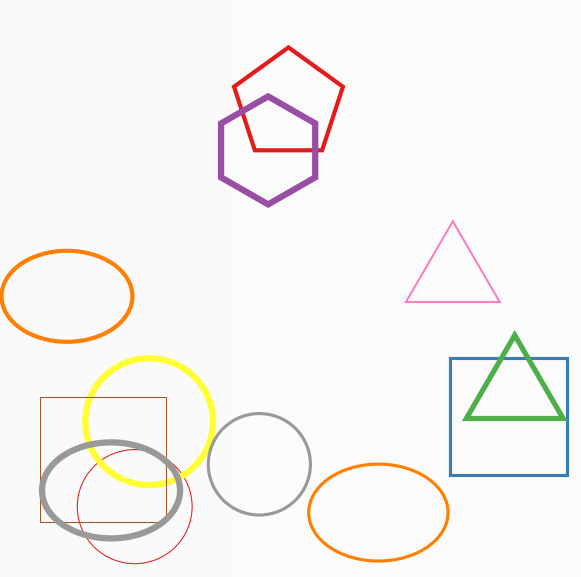[{"shape": "pentagon", "thickness": 2, "radius": 0.49, "center": [0.496, 0.819]}, {"shape": "circle", "thickness": 0.5, "radius": 0.49, "center": [0.232, 0.122]}, {"shape": "square", "thickness": 1.5, "radius": 0.5, "center": [0.875, 0.278]}, {"shape": "triangle", "thickness": 2.5, "radius": 0.48, "center": [0.886, 0.323]}, {"shape": "hexagon", "thickness": 3, "radius": 0.47, "center": [0.461, 0.739]}, {"shape": "oval", "thickness": 1.5, "radius": 0.6, "center": [0.651, 0.112]}, {"shape": "oval", "thickness": 2, "radius": 0.56, "center": [0.115, 0.486]}, {"shape": "circle", "thickness": 3, "radius": 0.55, "center": [0.257, 0.269]}, {"shape": "square", "thickness": 0.5, "radius": 0.54, "center": [0.177, 0.203]}, {"shape": "triangle", "thickness": 1, "radius": 0.47, "center": [0.779, 0.523]}, {"shape": "circle", "thickness": 1.5, "radius": 0.44, "center": [0.446, 0.195]}, {"shape": "oval", "thickness": 3, "radius": 0.59, "center": [0.191, 0.15]}]